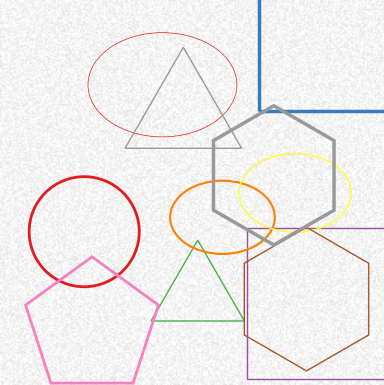[{"shape": "oval", "thickness": 0.5, "radius": 0.97, "center": [0.422, 0.78]}, {"shape": "circle", "thickness": 2, "radius": 0.71, "center": [0.219, 0.398]}, {"shape": "square", "thickness": 2.5, "radius": 0.94, "center": [0.861, 0.898]}, {"shape": "triangle", "thickness": 1, "radius": 0.7, "center": [0.514, 0.236]}, {"shape": "square", "thickness": 1, "radius": 0.98, "center": [0.837, 0.212]}, {"shape": "oval", "thickness": 1.5, "radius": 0.68, "center": [0.578, 0.436]}, {"shape": "oval", "thickness": 1, "radius": 0.73, "center": [0.767, 0.499]}, {"shape": "hexagon", "thickness": 1, "radius": 0.93, "center": [0.796, 0.223]}, {"shape": "pentagon", "thickness": 2, "radius": 0.91, "center": [0.239, 0.152]}, {"shape": "hexagon", "thickness": 2.5, "radius": 0.9, "center": [0.711, 0.544]}, {"shape": "triangle", "thickness": 1, "radius": 0.87, "center": [0.476, 0.702]}]